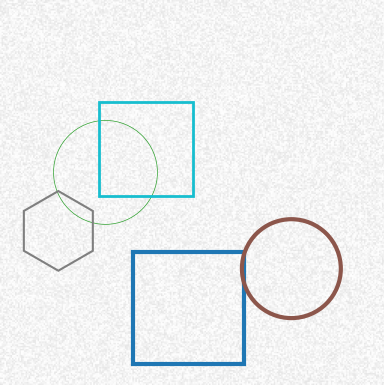[{"shape": "square", "thickness": 3, "radius": 0.72, "center": [0.489, 0.2]}, {"shape": "circle", "thickness": 0.5, "radius": 0.67, "center": [0.274, 0.552]}, {"shape": "circle", "thickness": 3, "radius": 0.64, "center": [0.757, 0.302]}, {"shape": "hexagon", "thickness": 1.5, "radius": 0.52, "center": [0.152, 0.4]}, {"shape": "square", "thickness": 2, "radius": 0.61, "center": [0.38, 0.613]}]